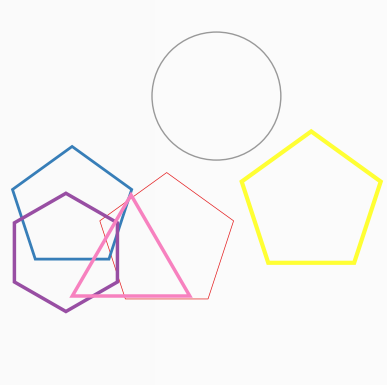[{"shape": "pentagon", "thickness": 0.5, "radius": 0.91, "center": [0.43, 0.37]}, {"shape": "pentagon", "thickness": 2, "radius": 0.81, "center": [0.186, 0.458]}, {"shape": "hexagon", "thickness": 2.5, "radius": 0.77, "center": [0.17, 0.344]}, {"shape": "pentagon", "thickness": 3, "radius": 0.94, "center": [0.803, 0.47]}, {"shape": "triangle", "thickness": 2.5, "radius": 0.88, "center": [0.338, 0.319]}, {"shape": "circle", "thickness": 1, "radius": 0.83, "center": [0.559, 0.75]}]